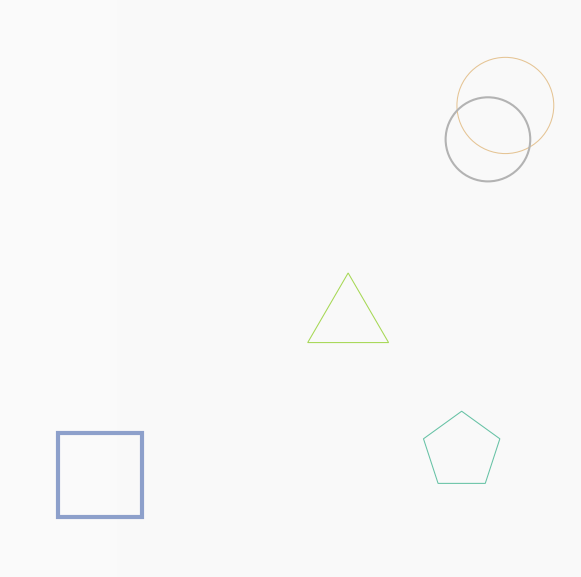[{"shape": "pentagon", "thickness": 0.5, "radius": 0.35, "center": [0.794, 0.218]}, {"shape": "square", "thickness": 2, "radius": 0.36, "center": [0.172, 0.177]}, {"shape": "triangle", "thickness": 0.5, "radius": 0.4, "center": [0.599, 0.446]}, {"shape": "circle", "thickness": 0.5, "radius": 0.42, "center": [0.869, 0.817]}, {"shape": "circle", "thickness": 1, "radius": 0.36, "center": [0.839, 0.758]}]